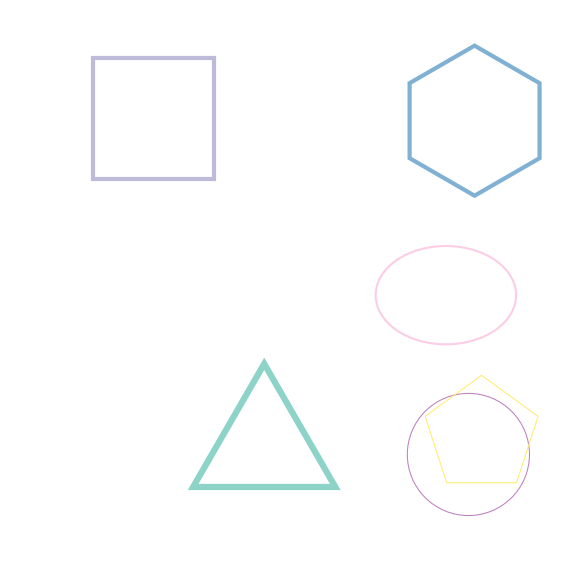[{"shape": "triangle", "thickness": 3, "radius": 0.71, "center": [0.458, 0.227]}, {"shape": "square", "thickness": 2, "radius": 0.53, "center": [0.266, 0.794]}, {"shape": "hexagon", "thickness": 2, "radius": 0.65, "center": [0.822, 0.79]}, {"shape": "oval", "thickness": 1, "radius": 0.61, "center": [0.772, 0.488]}, {"shape": "circle", "thickness": 0.5, "radius": 0.53, "center": [0.811, 0.212]}, {"shape": "pentagon", "thickness": 0.5, "radius": 0.51, "center": [0.834, 0.246]}]